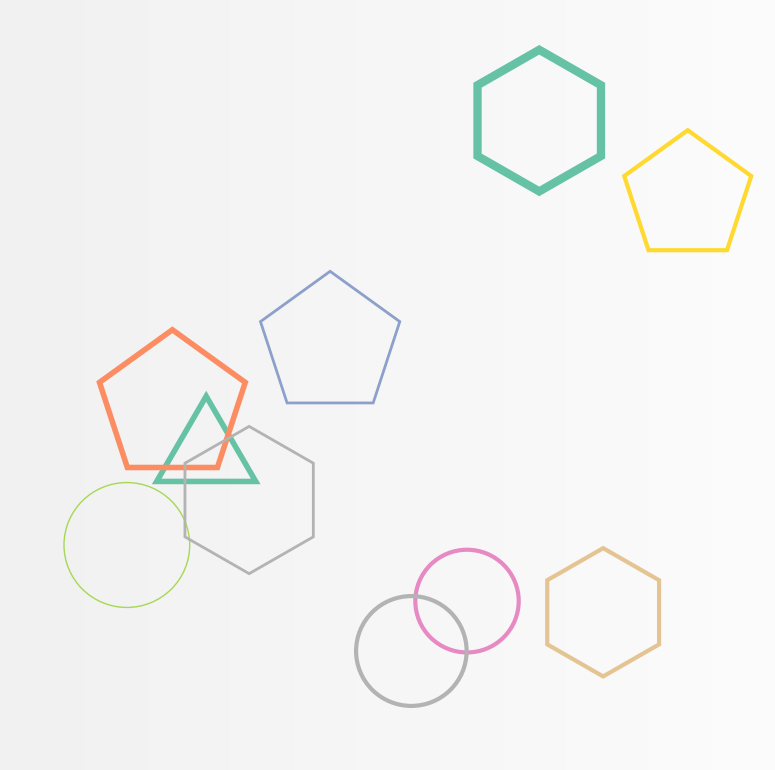[{"shape": "hexagon", "thickness": 3, "radius": 0.46, "center": [0.696, 0.843]}, {"shape": "triangle", "thickness": 2, "radius": 0.37, "center": [0.266, 0.412]}, {"shape": "pentagon", "thickness": 2, "radius": 0.49, "center": [0.222, 0.473]}, {"shape": "pentagon", "thickness": 1, "radius": 0.47, "center": [0.426, 0.553]}, {"shape": "circle", "thickness": 1.5, "radius": 0.33, "center": [0.603, 0.219]}, {"shape": "circle", "thickness": 0.5, "radius": 0.41, "center": [0.164, 0.292]}, {"shape": "pentagon", "thickness": 1.5, "radius": 0.43, "center": [0.887, 0.745]}, {"shape": "hexagon", "thickness": 1.5, "radius": 0.42, "center": [0.778, 0.205]}, {"shape": "circle", "thickness": 1.5, "radius": 0.36, "center": [0.531, 0.155]}, {"shape": "hexagon", "thickness": 1, "radius": 0.48, "center": [0.321, 0.351]}]